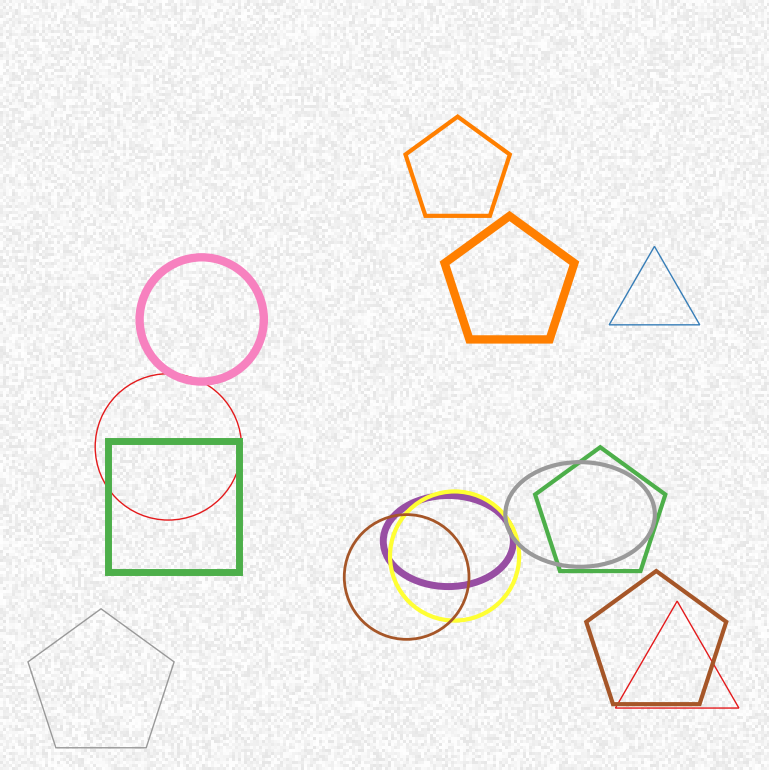[{"shape": "circle", "thickness": 0.5, "radius": 0.48, "center": [0.219, 0.42]}, {"shape": "triangle", "thickness": 0.5, "radius": 0.46, "center": [0.879, 0.127]}, {"shape": "triangle", "thickness": 0.5, "radius": 0.34, "center": [0.85, 0.612]}, {"shape": "square", "thickness": 2.5, "radius": 0.43, "center": [0.225, 0.343]}, {"shape": "pentagon", "thickness": 1.5, "radius": 0.44, "center": [0.78, 0.33]}, {"shape": "oval", "thickness": 2.5, "radius": 0.42, "center": [0.582, 0.297]}, {"shape": "pentagon", "thickness": 3, "radius": 0.44, "center": [0.662, 0.631]}, {"shape": "pentagon", "thickness": 1.5, "radius": 0.36, "center": [0.594, 0.777]}, {"shape": "circle", "thickness": 1.5, "radius": 0.42, "center": [0.59, 0.278]}, {"shape": "circle", "thickness": 1, "radius": 0.41, "center": [0.528, 0.251]}, {"shape": "pentagon", "thickness": 1.5, "radius": 0.48, "center": [0.852, 0.163]}, {"shape": "circle", "thickness": 3, "radius": 0.4, "center": [0.262, 0.585]}, {"shape": "pentagon", "thickness": 0.5, "radius": 0.5, "center": [0.131, 0.11]}, {"shape": "oval", "thickness": 1.5, "radius": 0.49, "center": [0.753, 0.332]}]